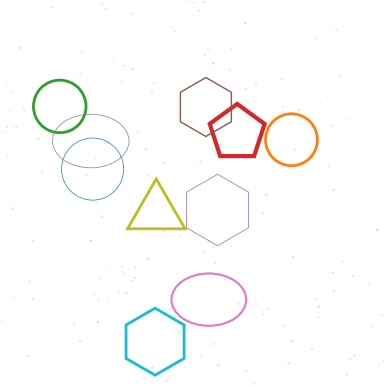[{"shape": "circle", "thickness": 0.5, "radius": 0.4, "center": [0.241, 0.561]}, {"shape": "circle", "thickness": 2, "radius": 0.34, "center": [0.757, 0.637]}, {"shape": "circle", "thickness": 2, "radius": 0.34, "center": [0.155, 0.724]}, {"shape": "pentagon", "thickness": 3, "radius": 0.37, "center": [0.616, 0.655]}, {"shape": "hexagon", "thickness": 0.5, "radius": 0.46, "center": [0.565, 0.455]}, {"shape": "hexagon", "thickness": 1, "radius": 0.38, "center": [0.535, 0.722]}, {"shape": "oval", "thickness": 1.5, "radius": 0.49, "center": [0.542, 0.222]}, {"shape": "oval", "thickness": 0.5, "radius": 0.5, "center": [0.236, 0.634]}, {"shape": "triangle", "thickness": 2, "radius": 0.43, "center": [0.406, 0.449]}, {"shape": "hexagon", "thickness": 2, "radius": 0.44, "center": [0.403, 0.113]}]